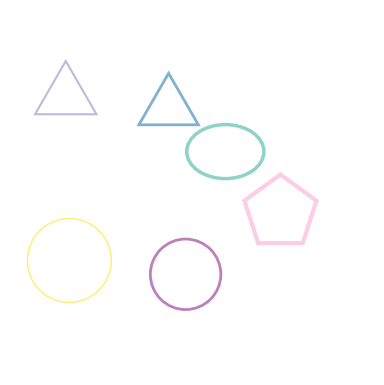[{"shape": "oval", "thickness": 2.5, "radius": 0.5, "center": [0.585, 0.606]}, {"shape": "triangle", "thickness": 1.5, "radius": 0.46, "center": [0.171, 0.749]}, {"shape": "triangle", "thickness": 2, "radius": 0.45, "center": [0.438, 0.72]}, {"shape": "pentagon", "thickness": 3, "radius": 0.49, "center": [0.728, 0.448]}, {"shape": "circle", "thickness": 2, "radius": 0.46, "center": [0.482, 0.288]}, {"shape": "circle", "thickness": 1, "radius": 0.54, "center": [0.18, 0.323]}]